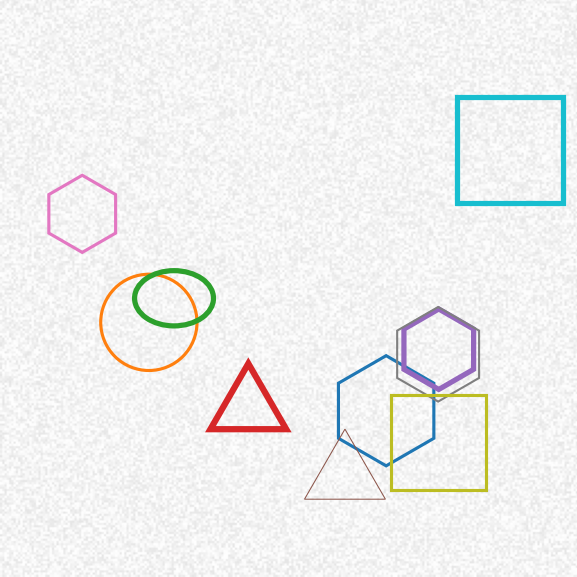[{"shape": "hexagon", "thickness": 1.5, "radius": 0.48, "center": [0.669, 0.288]}, {"shape": "circle", "thickness": 1.5, "radius": 0.42, "center": [0.258, 0.441]}, {"shape": "oval", "thickness": 2.5, "radius": 0.34, "center": [0.301, 0.483]}, {"shape": "triangle", "thickness": 3, "radius": 0.38, "center": [0.43, 0.294]}, {"shape": "hexagon", "thickness": 2.5, "radius": 0.35, "center": [0.76, 0.394]}, {"shape": "triangle", "thickness": 0.5, "radius": 0.4, "center": [0.597, 0.175]}, {"shape": "hexagon", "thickness": 1.5, "radius": 0.33, "center": [0.142, 0.629]}, {"shape": "hexagon", "thickness": 1, "radius": 0.41, "center": [0.759, 0.386]}, {"shape": "square", "thickness": 1.5, "radius": 0.41, "center": [0.759, 0.233]}, {"shape": "square", "thickness": 2.5, "radius": 0.46, "center": [0.883, 0.739]}]